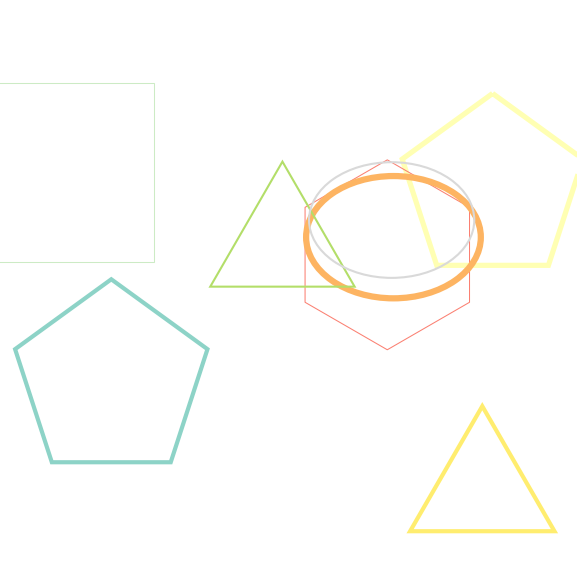[{"shape": "pentagon", "thickness": 2, "radius": 0.88, "center": [0.193, 0.34]}, {"shape": "pentagon", "thickness": 2.5, "radius": 0.82, "center": [0.853, 0.673]}, {"shape": "hexagon", "thickness": 0.5, "radius": 0.82, "center": [0.671, 0.558]}, {"shape": "oval", "thickness": 3, "radius": 0.76, "center": [0.681, 0.588]}, {"shape": "triangle", "thickness": 1, "radius": 0.72, "center": [0.489, 0.575]}, {"shape": "oval", "thickness": 1, "radius": 0.72, "center": [0.678, 0.618]}, {"shape": "square", "thickness": 0.5, "radius": 0.77, "center": [0.112, 0.7]}, {"shape": "triangle", "thickness": 2, "radius": 0.72, "center": [0.835, 0.151]}]